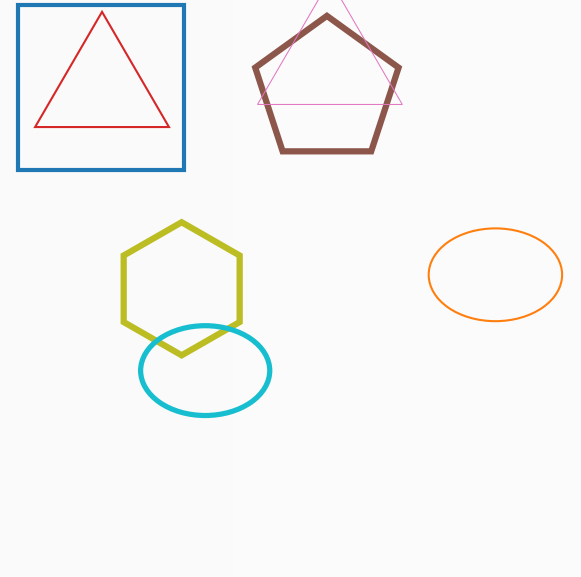[{"shape": "square", "thickness": 2, "radius": 0.72, "center": [0.174, 0.848]}, {"shape": "oval", "thickness": 1, "radius": 0.57, "center": [0.852, 0.523]}, {"shape": "triangle", "thickness": 1, "radius": 0.66, "center": [0.176, 0.846]}, {"shape": "pentagon", "thickness": 3, "radius": 0.65, "center": [0.562, 0.842]}, {"shape": "triangle", "thickness": 0.5, "radius": 0.72, "center": [0.568, 0.89]}, {"shape": "hexagon", "thickness": 3, "radius": 0.58, "center": [0.313, 0.499]}, {"shape": "oval", "thickness": 2.5, "radius": 0.56, "center": [0.353, 0.357]}]